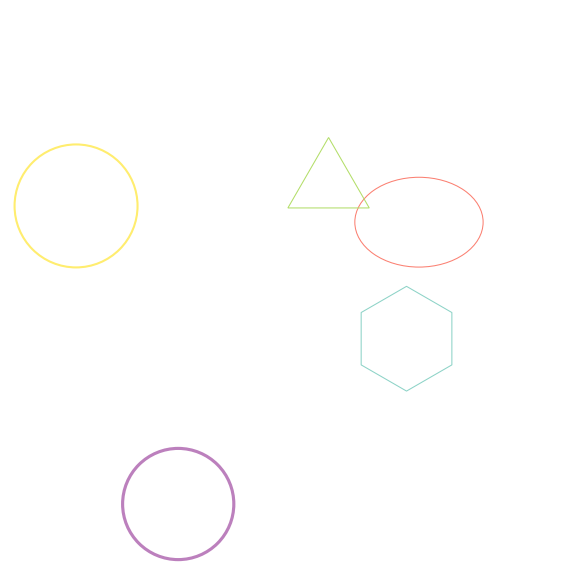[{"shape": "hexagon", "thickness": 0.5, "radius": 0.45, "center": [0.704, 0.413]}, {"shape": "oval", "thickness": 0.5, "radius": 0.56, "center": [0.725, 0.614]}, {"shape": "triangle", "thickness": 0.5, "radius": 0.41, "center": [0.569, 0.68]}, {"shape": "circle", "thickness": 1.5, "radius": 0.48, "center": [0.309, 0.126]}, {"shape": "circle", "thickness": 1, "radius": 0.53, "center": [0.132, 0.643]}]